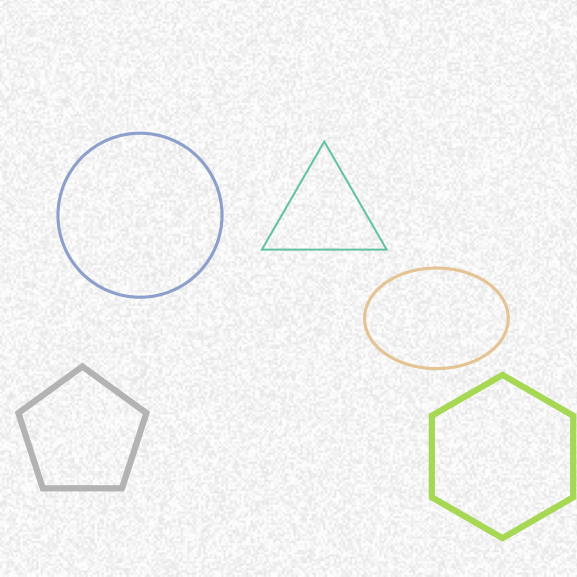[{"shape": "triangle", "thickness": 1, "radius": 0.62, "center": [0.562, 0.629]}, {"shape": "circle", "thickness": 1.5, "radius": 0.71, "center": [0.242, 0.626]}, {"shape": "hexagon", "thickness": 3, "radius": 0.71, "center": [0.87, 0.209]}, {"shape": "oval", "thickness": 1.5, "radius": 0.62, "center": [0.756, 0.448]}, {"shape": "pentagon", "thickness": 3, "radius": 0.58, "center": [0.143, 0.248]}]